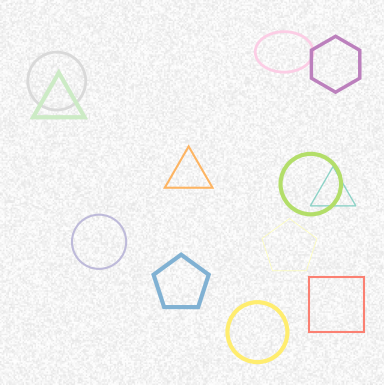[{"shape": "triangle", "thickness": 1, "radius": 0.34, "center": [0.865, 0.499]}, {"shape": "pentagon", "thickness": 0.5, "radius": 0.38, "center": [0.752, 0.357]}, {"shape": "circle", "thickness": 1.5, "radius": 0.35, "center": [0.257, 0.372]}, {"shape": "square", "thickness": 1.5, "radius": 0.36, "center": [0.874, 0.209]}, {"shape": "pentagon", "thickness": 3, "radius": 0.38, "center": [0.47, 0.263]}, {"shape": "triangle", "thickness": 1.5, "radius": 0.36, "center": [0.49, 0.548]}, {"shape": "circle", "thickness": 3, "radius": 0.39, "center": [0.807, 0.522]}, {"shape": "oval", "thickness": 2, "radius": 0.38, "center": [0.738, 0.865]}, {"shape": "circle", "thickness": 2, "radius": 0.38, "center": [0.147, 0.789]}, {"shape": "hexagon", "thickness": 2.5, "radius": 0.36, "center": [0.872, 0.833]}, {"shape": "triangle", "thickness": 3, "radius": 0.39, "center": [0.153, 0.734]}, {"shape": "circle", "thickness": 3, "radius": 0.39, "center": [0.669, 0.137]}]